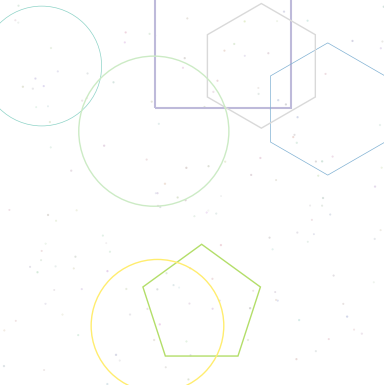[{"shape": "circle", "thickness": 0.5, "radius": 0.78, "center": [0.108, 0.829]}, {"shape": "square", "thickness": 1.5, "radius": 0.88, "center": [0.579, 0.895]}, {"shape": "hexagon", "thickness": 0.5, "radius": 0.86, "center": [0.851, 0.717]}, {"shape": "pentagon", "thickness": 1, "radius": 0.8, "center": [0.524, 0.205]}, {"shape": "hexagon", "thickness": 1, "radius": 0.81, "center": [0.679, 0.829]}, {"shape": "circle", "thickness": 1, "radius": 0.97, "center": [0.4, 0.659]}, {"shape": "circle", "thickness": 1, "radius": 0.86, "center": [0.409, 0.154]}]